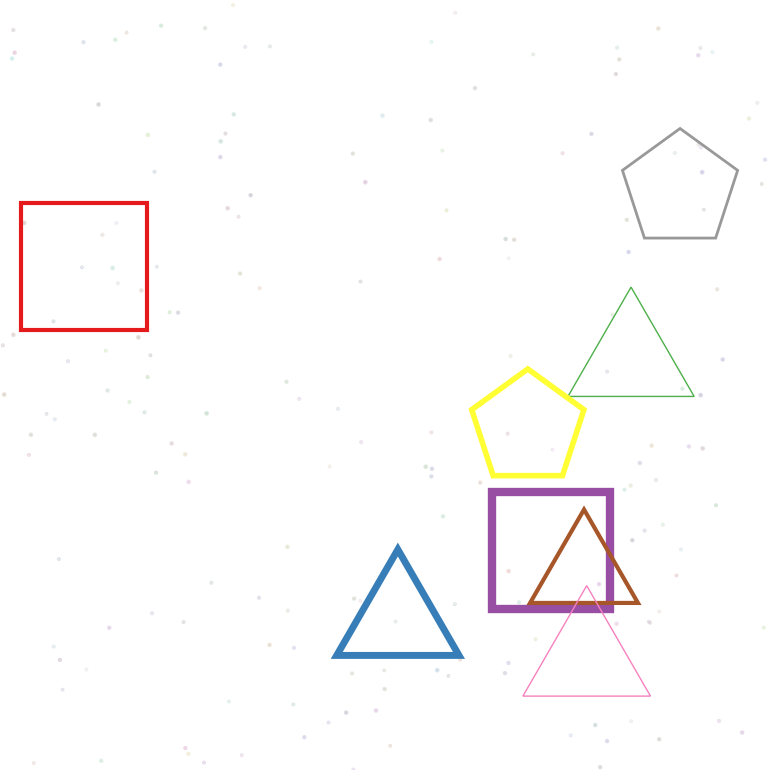[{"shape": "square", "thickness": 1.5, "radius": 0.41, "center": [0.109, 0.654]}, {"shape": "triangle", "thickness": 2.5, "radius": 0.46, "center": [0.517, 0.195]}, {"shape": "triangle", "thickness": 0.5, "radius": 0.47, "center": [0.82, 0.532]}, {"shape": "square", "thickness": 3, "radius": 0.38, "center": [0.716, 0.285]}, {"shape": "pentagon", "thickness": 2, "radius": 0.38, "center": [0.685, 0.444]}, {"shape": "triangle", "thickness": 1.5, "radius": 0.4, "center": [0.758, 0.257]}, {"shape": "triangle", "thickness": 0.5, "radius": 0.48, "center": [0.762, 0.144]}, {"shape": "pentagon", "thickness": 1, "radius": 0.39, "center": [0.883, 0.754]}]